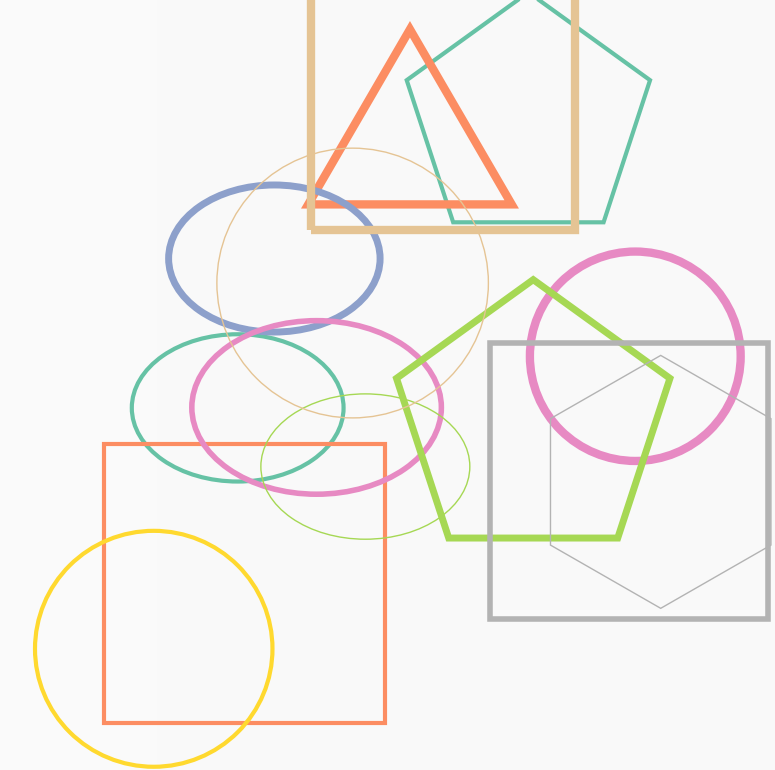[{"shape": "pentagon", "thickness": 1.5, "radius": 0.83, "center": [0.682, 0.845]}, {"shape": "oval", "thickness": 1.5, "radius": 0.68, "center": [0.307, 0.47]}, {"shape": "triangle", "thickness": 3, "radius": 0.76, "center": [0.529, 0.81]}, {"shape": "square", "thickness": 1.5, "radius": 0.91, "center": [0.316, 0.242]}, {"shape": "oval", "thickness": 2.5, "radius": 0.68, "center": [0.354, 0.664]}, {"shape": "circle", "thickness": 3, "radius": 0.68, "center": [0.82, 0.537]}, {"shape": "oval", "thickness": 2, "radius": 0.81, "center": [0.409, 0.471]}, {"shape": "pentagon", "thickness": 2.5, "radius": 0.93, "center": [0.688, 0.451]}, {"shape": "oval", "thickness": 0.5, "radius": 0.67, "center": [0.471, 0.394]}, {"shape": "circle", "thickness": 1.5, "radius": 0.77, "center": [0.198, 0.157]}, {"shape": "square", "thickness": 3, "radius": 0.85, "center": [0.572, 0.872]}, {"shape": "circle", "thickness": 0.5, "radius": 0.88, "center": [0.455, 0.632]}, {"shape": "square", "thickness": 2, "radius": 0.9, "center": [0.812, 0.376]}, {"shape": "hexagon", "thickness": 0.5, "radius": 0.82, "center": [0.853, 0.374]}]